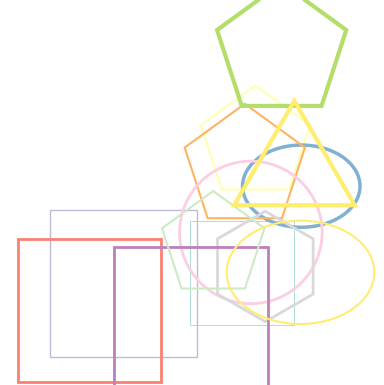[{"shape": "square", "thickness": 0.5, "radius": 0.67, "center": [0.628, 0.29]}, {"shape": "pentagon", "thickness": 1.5, "radius": 0.75, "center": [0.664, 0.629]}, {"shape": "square", "thickness": 1, "radius": 0.95, "center": [0.321, 0.264]}, {"shape": "square", "thickness": 2, "radius": 0.93, "center": [0.232, 0.193]}, {"shape": "oval", "thickness": 2.5, "radius": 0.76, "center": [0.783, 0.516]}, {"shape": "pentagon", "thickness": 1.5, "radius": 0.82, "center": [0.636, 0.566]}, {"shape": "pentagon", "thickness": 3, "radius": 0.88, "center": [0.732, 0.868]}, {"shape": "circle", "thickness": 2, "radius": 0.93, "center": [0.652, 0.396]}, {"shape": "hexagon", "thickness": 2, "radius": 0.72, "center": [0.689, 0.308]}, {"shape": "square", "thickness": 2, "radius": 1.0, "center": [0.497, 0.159]}, {"shape": "pentagon", "thickness": 1.5, "radius": 0.7, "center": [0.554, 0.364]}, {"shape": "oval", "thickness": 1.5, "radius": 0.96, "center": [0.78, 0.293]}, {"shape": "triangle", "thickness": 3, "radius": 0.9, "center": [0.765, 0.557]}]